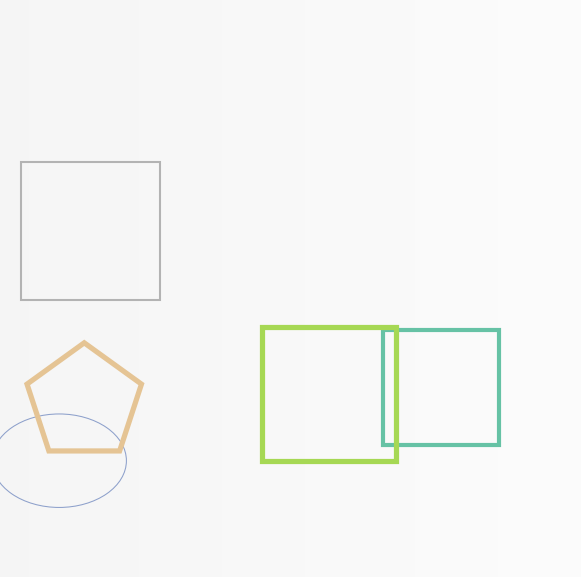[{"shape": "square", "thickness": 2, "radius": 0.5, "center": [0.759, 0.328]}, {"shape": "oval", "thickness": 0.5, "radius": 0.58, "center": [0.102, 0.201]}, {"shape": "square", "thickness": 2.5, "radius": 0.58, "center": [0.566, 0.317]}, {"shape": "pentagon", "thickness": 2.5, "radius": 0.52, "center": [0.145, 0.302]}, {"shape": "square", "thickness": 1, "radius": 0.6, "center": [0.155, 0.599]}]